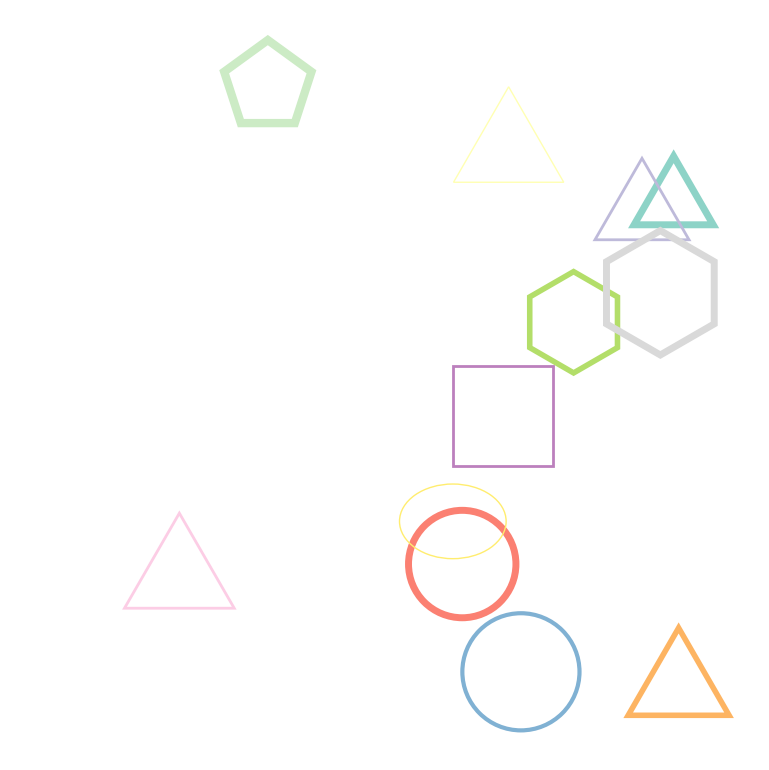[{"shape": "triangle", "thickness": 2.5, "radius": 0.3, "center": [0.875, 0.738]}, {"shape": "triangle", "thickness": 0.5, "radius": 0.41, "center": [0.661, 0.805]}, {"shape": "triangle", "thickness": 1, "radius": 0.35, "center": [0.834, 0.724]}, {"shape": "circle", "thickness": 2.5, "radius": 0.35, "center": [0.6, 0.267]}, {"shape": "circle", "thickness": 1.5, "radius": 0.38, "center": [0.677, 0.128]}, {"shape": "triangle", "thickness": 2, "radius": 0.38, "center": [0.881, 0.109]}, {"shape": "hexagon", "thickness": 2, "radius": 0.33, "center": [0.745, 0.581]}, {"shape": "triangle", "thickness": 1, "radius": 0.41, "center": [0.233, 0.251]}, {"shape": "hexagon", "thickness": 2.5, "radius": 0.4, "center": [0.858, 0.62]}, {"shape": "square", "thickness": 1, "radius": 0.33, "center": [0.653, 0.46]}, {"shape": "pentagon", "thickness": 3, "radius": 0.3, "center": [0.348, 0.888]}, {"shape": "oval", "thickness": 0.5, "radius": 0.35, "center": [0.588, 0.323]}]